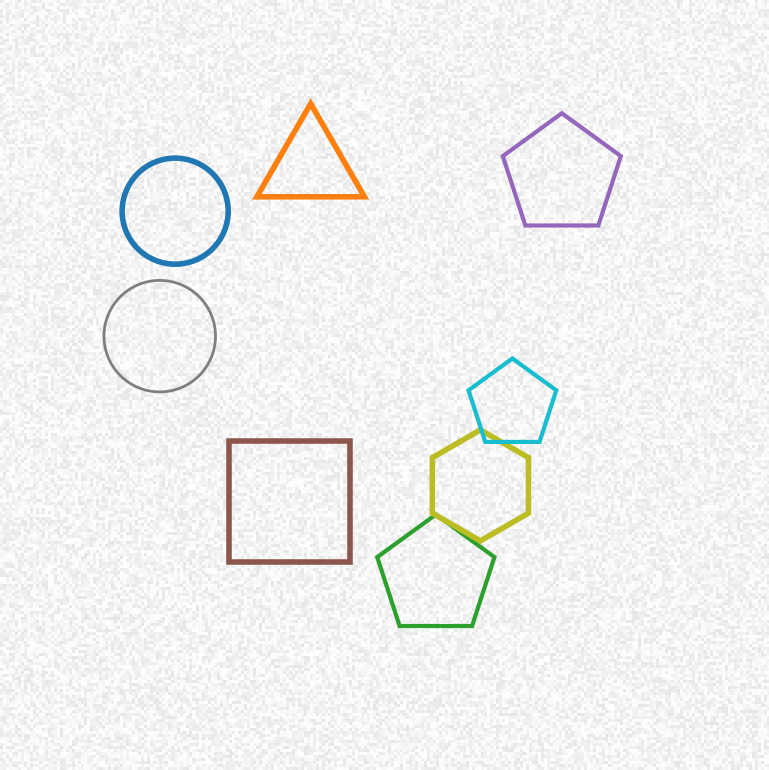[{"shape": "circle", "thickness": 2, "radius": 0.34, "center": [0.227, 0.726]}, {"shape": "triangle", "thickness": 2, "radius": 0.4, "center": [0.403, 0.785]}, {"shape": "pentagon", "thickness": 1.5, "radius": 0.4, "center": [0.566, 0.252]}, {"shape": "pentagon", "thickness": 1.5, "radius": 0.4, "center": [0.73, 0.772]}, {"shape": "square", "thickness": 2, "radius": 0.39, "center": [0.376, 0.349]}, {"shape": "circle", "thickness": 1, "radius": 0.36, "center": [0.207, 0.563]}, {"shape": "hexagon", "thickness": 2, "radius": 0.36, "center": [0.624, 0.37]}, {"shape": "pentagon", "thickness": 1.5, "radius": 0.3, "center": [0.665, 0.475]}]